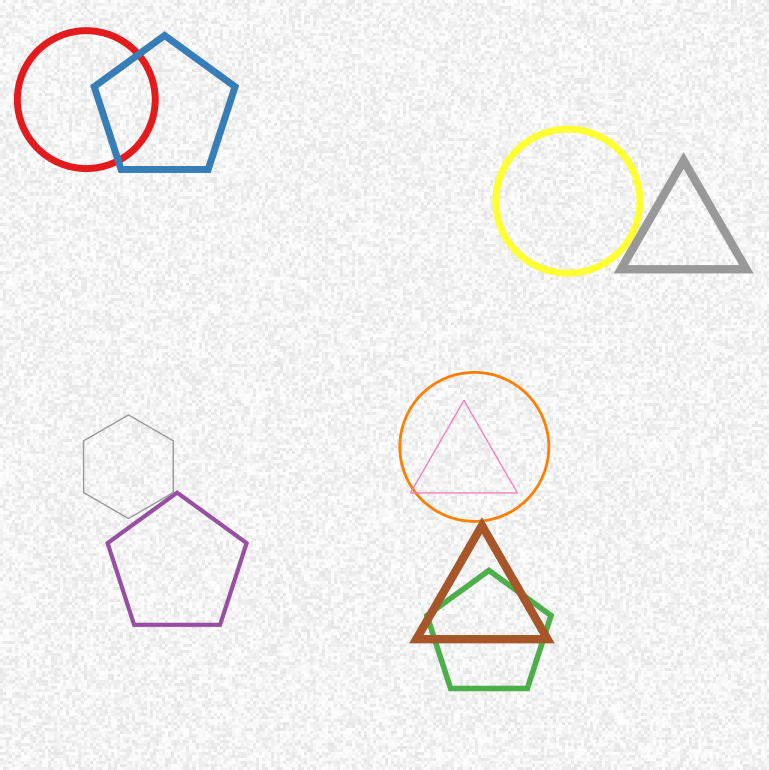[{"shape": "circle", "thickness": 2.5, "radius": 0.45, "center": [0.112, 0.871]}, {"shape": "pentagon", "thickness": 2.5, "radius": 0.48, "center": [0.214, 0.858]}, {"shape": "pentagon", "thickness": 2, "radius": 0.42, "center": [0.635, 0.174]}, {"shape": "pentagon", "thickness": 1.5, "radius": 0.47, "center": [0.23, 0.265]}, {"shape": "circle", "thickness": 1, "radius": 0.48, "center": [0.616, 0.42]}, {"shape": "circle", "thickness": 2.5, "radius": 0.47, "center": [0.738, 0.739]}, {"shape": "triangle", "thickness": 3, "radius": 0.49, "center": [0.626, 0.219]}, {"shape": "triangle", "thickness": 0.5, "radius": 0.4, "center": [0.602, 0.4]}, {"shape": "triangle", "thickness": 3, "radius": 0.47, "center": [0.888, 0.697]}, {"shape": "hexagon", "thickness": 0.5, "radius": 0.34, "center": [0.167, 0.394]}]